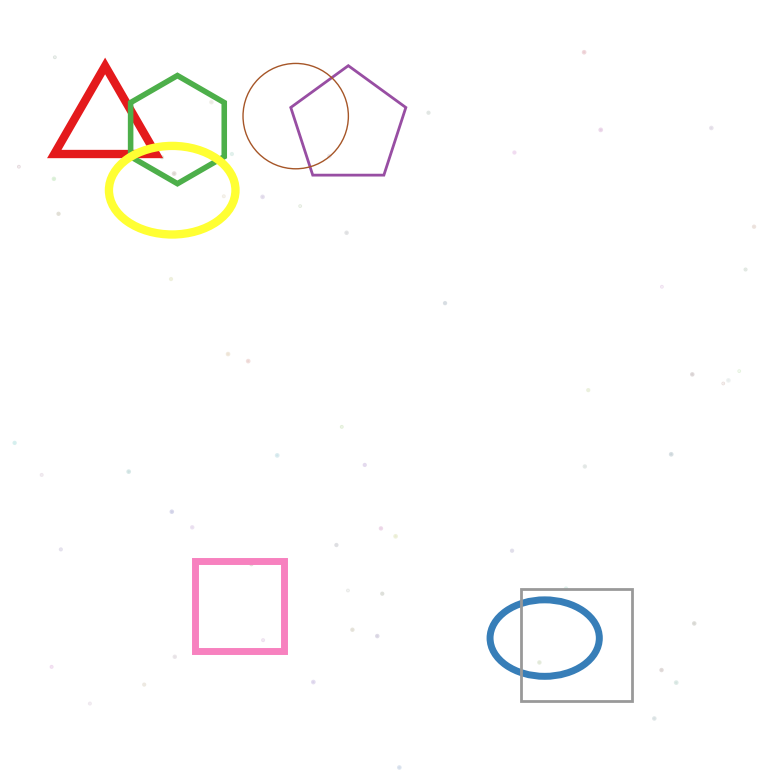[{"shape": "triangle", "thickness": 3, "radius": 0.38, "center": [0.137, 0.838]}, {"shape": "oval", "thickness": 2.5, "radius": 0.35, "center": [0.707, 0.171]}, {"shape": "hexagon", "thickness": 2, "radius": 0.35, "center": [0.23, 0.832]}, {"shape": "pentagon", "thickness": 1, "radius": 0.39, "center": [0.452, 0.836]}, {"shape": "oval", "thickness": 3, "radius": 0.41, "center": [0.224, 0.753]}, {"shape": "circle", "thickness": 0.5, "radius": 0.34, "center": [0.384, 0.849]}, {"shape": "square", "thickness": 2.5, "radius": 0.29, "center": [0.311, 0.213]}, {"shape": "square", "thickness": 1, "radius": 0.36, "center": [0.749, 0.163]}]